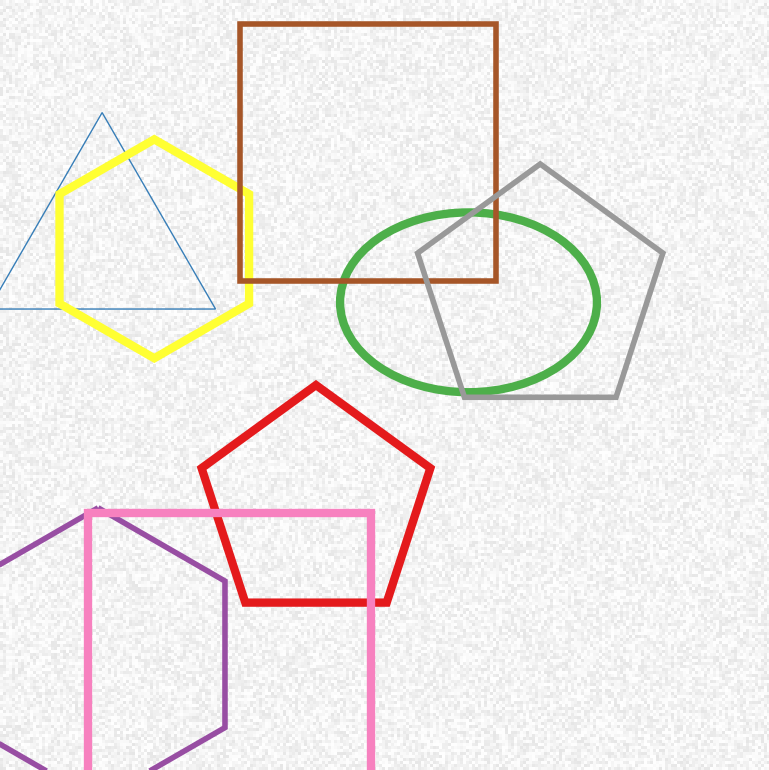[{"shape": "pentagon", "thickness": 3, "radius": 0.78, "center": [0.41, 0.344]}, {"shape": "triangle", "thickness": 0.5, "radius": 0.85, "center": [0.133, 0.684]}, {"shape": "oval", "thickness": 3, "radius": 0.83, "center": [0.608, 0.607]}, {"shape": "hexagon", "thickness": 2, "radius": 0.95, "center": [0.127, 0.15]}, {"shape": "hexagon", "thickness": 3, "radius": 0.71, "center": [0.2, 0.677]}, {"shape": "square", "thickness": 2, "radius": 0.83, "center": [0.478, 0.802]}, {"shape": "square", "thickness": 3, "radius": 0.92, "center": [0.298, 0.151]}, {"shape": "pentagon", "thickness": 2, "radius": 0.84, "center": [0.702, 0.62]}]